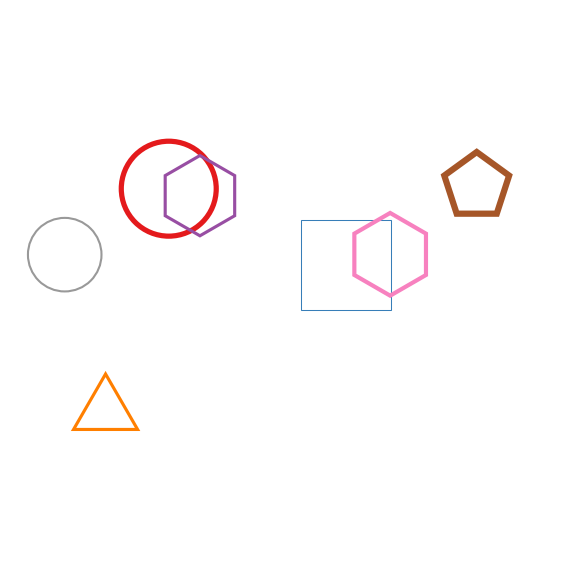[{"shape": "circle", "thickness": 2.5, "radius": 0.41, "center": [0.292, 0.672]}, {"shape": "square", "thickness": 0.5, "radius": 0.39, "center": [0.6, 0.541]}, {"shape": "hexagon", "thickness": 1.5, "radius": 0.35, "center": [0.346, 0.66]}, {"shape": "triangle", "thickness": 1.5, "radius": 0.32, "center": [0.183, 0.288]}, {"shape": "pentagon", "thickness": 3, "radius": 0.3, "center": [0.825, 0.677]}, {"shape": "hexagon", "thickness": 2, "radius": 0.36, "center": [0.676, 0.559]}, {"shape": "circle", "thickness": 1, "radius": 0.32, "center": [0.112, 0.558]}]